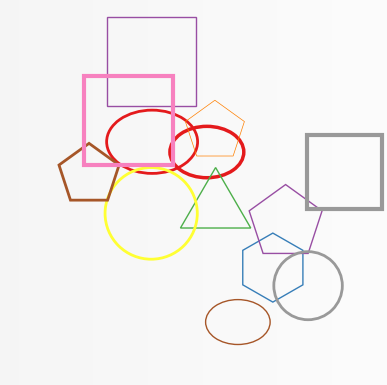[{"shape": "oval", "thickness": 2, "radius": 0.59, "center": [0.393, 0.632]}, {"shape": "oval", "thickness": 2.5, "radius": 0.48, "center": [0.534, 0.605]}, {"shape": "hexagon", "thickness": 1, "radius": 0.45, "center": [0.704, 0.305]}, {"shape": "triangle", "thickness": 1, "radius": 0.52, "center": [0.556, 0.46]}, {"shape": "pentagon", "thickness": 1, "radius": 0.49, "center": [0.737, 0.422]}, {"shape": "square", "thickness": 1, "radius": 0.58, "center": [0.391, 0.841]}, {"shape": "pentagon", "thickness": 0.5, "radius": 0.4, "center": [0.555, 0.66]}, {"shape": "circle", "thickness": 2, "radius": 0.6, "center": [0.39, 0.446]}, {"shape": "pentagon", "thickness": 2, "radius": 0.41, "center": [0.23, 0.546]}, {"shape": "oval", "thickness": 1, "radius": 0.42, "center": [0.614, 0.164]}, {"shape": "square", "thickness": 3, "radius": 0.57, "center": [0.332, 0.687]}, {"shape": "circle", "thickness": 2, "radius": 0.44, "center": [0.795, 0.258]}, {"shape": "square", "thickness": 3, "radius": 0.48, "center": [0.889, 0.552]}]